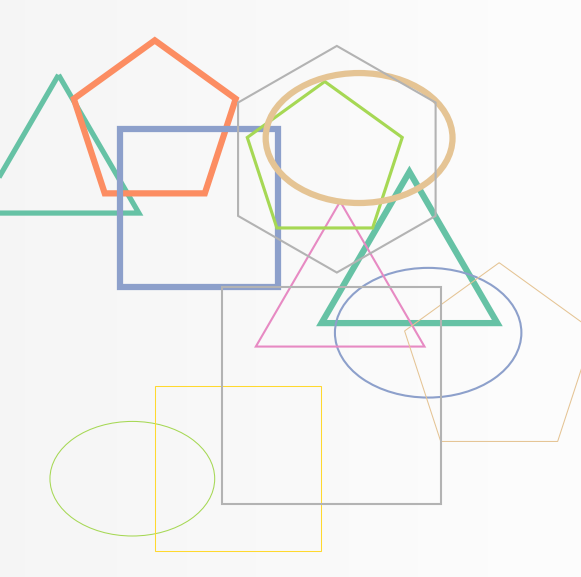[{"shape": "triangle", "thickness": 2.5, "radius": 0.8, "center": [0.101, 0.71]}, {"shape": "triangle", "thickness": 3, "radius": 0.87, "center": [0.704, 0.527]}, {"shape": "pentagon", "thickness": 3, "radius": 0.73, "center": [0.266, 0.783]}, {"shape": "square", "thickness": 3, "radius": 0.68, "center": [0.343, 0.639]}, {"shape": "oval", "thickness": 1, "radius": 0.8, "center": [0.737, 0.423]}, {"shape": "triangle", "thickness": 1, "radius": 0.84, "center": [0.585, 0.483]}, {"shape": "pentagon", "thickness": 1.5, "radius": 0.7, "center": [0.559, 0.718]}, {"shape": "oval", "thickness": 0.5, "radius": 0.71, "center": [0.228, 0.17]}, {"shape": "square", "thickness": 0.5, "radius": 0.71, "center": [0.41, 0.188]}, {"shape": "pentagon", "thickness": 0.5, "radius": 0.86, "center": [0.859, 0.373]}, {"shape": "oval", "thickness": 3, "radius": 0.8, "center": [0.618, 0.76]}, {"shape": "square", "thickness": 1, "radius": 0.94, "center": [0.57, 0.314]}, {"shape": "hexagon", "thickness": 1, "radius": 0.98, "center": [0.579, 0.723]}]